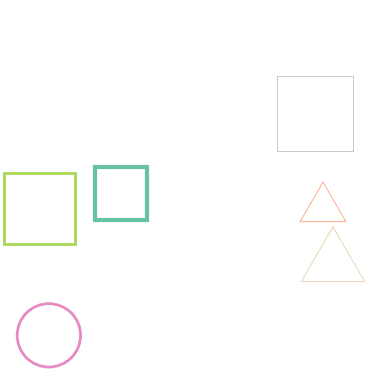[{"shape": "square", "thickness": 3, "radius": 0.34, "center": [0.314, 0.497]}, {"shape": "triangle", "thickness": 0.5, "radius": 0.34, "center": [0.839, 0.458]}, {"shape": "circle", "thickness": 2, "radius": 0.41, "center": [0.127, 0.129]}, {"shape": "square", "thickness": 2, "radius": 0.46, "center": [0.103, 0.458]}, {"shape": "triangle", "thickness": 0.5, "radius": 0.47, "center": [0.865, 0.316]}, {"shape": "square", "thickness": 0.5, "radius": 0.49, "center": [0.818, 0.706]}]